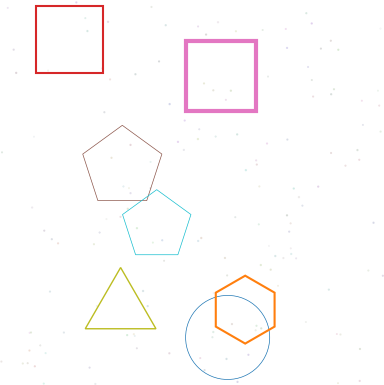[{"shape": "circle", "thickness": 0.5, "radius": 0.55, "center": [0.591, 0.124]}, {"shape": "hexagon", "thickness": 1.5, "radius": 0.44, "center": [0.637, 0.196]}, {"shape": "square", "thickness": 1.5, "radius": 0.44, "center": [0.181, 0.898]}, {"shape": "pentagon", "thickness": 0.5, "radius": 0.54, "center": [0.318, 0.566]}, {"shape": "square", "thickness": 3, "radius": 0.45, "center": [0.573, 0.802]}, {"shape": "triangle", "thickness": 1, "radius": 0.53, "center": [0.313, 0.199]}, {"shape": "pentagon", "thickness": 0.5, "radius": 0.47, "center": [0.407, 0.414]}]